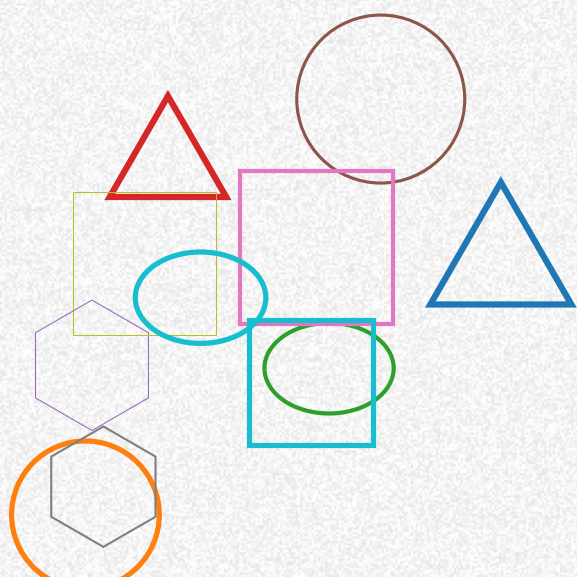[{"shape": "triangle", "thickness": 3, "radius": 0.71, "center": [0.867, 0.542]}, {"shape": "circle", "thickness": 2.5, "radius": 0.64, "center": [0.148, 0.108]}, {"shape": "oval", "thickness": 2, "radius": 0.56, "center": [0.57, 0.361]}, {"shape": "triangle", "thickness": 3, "radius": 0.58, "center": [0.291, 0.716]}, {"shape": "hexagon", "thickness": 0.5, "radius": 0.56, "center": [0.159, 0.367]}, {"shape": "circle", "thickness": 1.5, "radius": 0.73, "center": [0.659, 0.828]}, {"shape": "square", "thickness": 2, "radius": 0.66, "center": [0.548, 0.57]}, {"shape": "hexagon", "thickness": 1, "radius": 0.52, "center": [0.179, 0.156]}, {"shape": "square", "thickness": 0.5, "radius": 0.62, "center": [0.251, 0.543]}, {"shape": "oval", "thickness": 2.5, "radius": 0.57, "center": [0.347, 0.484]}, {"shape": "square", "thickness": 2.5, "radius": 0.54, "center": [0.538, 0.337]}]